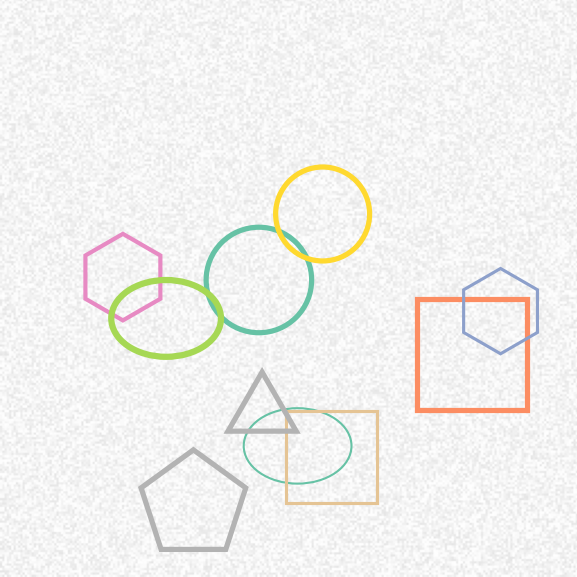[{"shape": "circle", "thickness": 2.5, "radius": 0.46, "center": [0.448, 0.514]}, {"shape": "oval", "thickness": 1, "radius": 0.47, "center": [0.515, 0.227]}, {"shape": "square", "thickness": 2.5, "radius": 0.48, "center": [0.817, 0.385]}, {"shape": "hexagon", "thickness": 1.5, "radius": 0.37, "center": [0.867, 0.46]}, {"shape": "hexagon", "thickness": 2, "radius": 0.37, "center": [0.213, 0.519]}, {"shape": "oval", "thickness": 3, "radius": 0.47, "center": [0.288, 0.448]}, {"shape": "circle", "thickness": 2.5, "radius": 0.41, "center": [0.559, 0.629]}, {"shape": "square", "thickness": 1.5, "radius": 0.4, "center": [0.574, 0.208]}, {"shape": "triangle", "thickness": 2.5, "radius": 0.34, "center": [0.454, 0.287]}, {"shape": "pentagon", "thickness": 2.5, "radius": 0.48, "center": [0.335, 0.125]}]